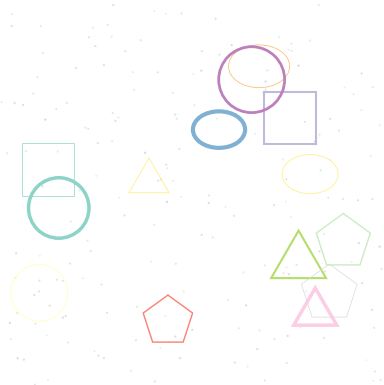[{"shape": "square", "thickness": 0.5, "radius": 0.34, "center": [0.124, 0.56]}, {"shape": "circle", "thickness": 2.5, "radius": 0.39, "center": [0.153, 0.46]}, {"shape": "circle", "thickness": 0.5, "radius": 0.37, "center": [0.102, 0.239]}, {"shape": "square", "thickness": 1.5, "radius": 0.34, "center": [0.753, 0.694]}, {"shape": "pentagon", "thickness": 1, "radius": 0.34, "center": [0.436, 0.166]}, {"shape": "oval", "thickness": 3, "radius": 0.34, "center": [0.569, 0.663]}, {"shape": "oval", "thickness": 0.5, "radius": 0.4, "center": [0.673, 0.828]}, {"shape": "triangle", "thickness": 1.5, "radius": 0.41, "center": [0.776, 0.319]}, {"shape": "triangle", "thickness": 2.5, "radius": 0.32, "center": [0.819, 0.188]}, {"shape": "pentagon", "thickness": 0.5, "radius": 0.38, "center": [0.855, 0.238]}, {"shape": "circle", "thickness": 2, "radius": 0.43, "center": [0.654, 0.793]}, {"shape": "pentagon", "thickness": 1, "radius": 0.37, "center": [0.892, 0.372]}, {"shape": "triangle", "thickness": 0.5, "radius": 0.3, "center": [0.387, 0.529]}, {"shape": "oval", "thickness": 0.5, "radius": 0.36, "center": [0.806, 0.548]}]